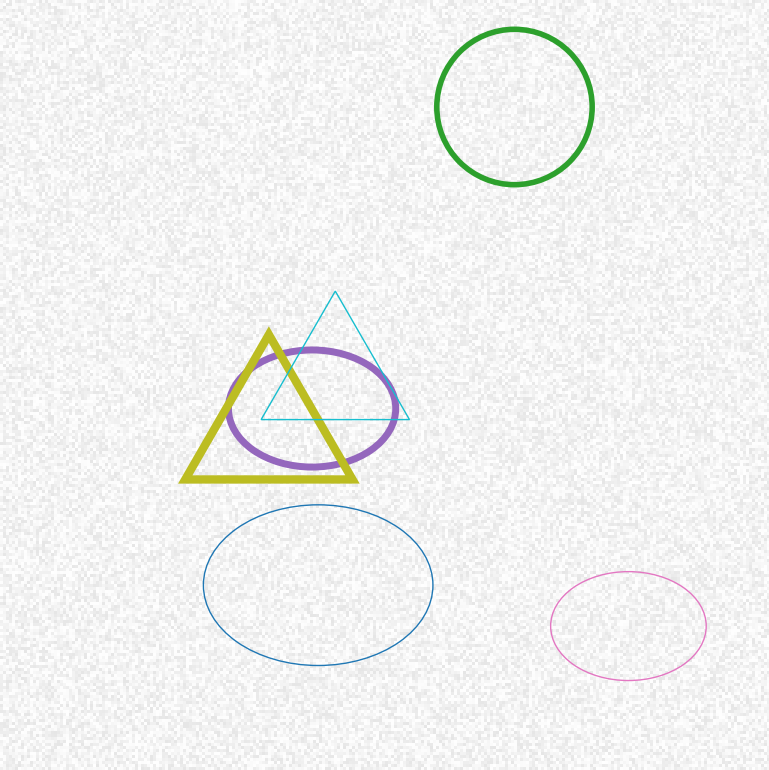[{"shape": "oval", "thickness": 0.5, "radius": 0.75, "center": [0.413, 0.24]}, {"shape": "circle", "thickness": 2, "radius": 0.5, "center": [0.668, 0.861]}, {"shape": "oval", "thickness": 2.5, "radius": 0.54, "center": [0.405, 0.469]}, {"shape": "oval", "thickness": 0.5, "radius": 0.51, "center": [0.816, 0.187]}, {"shape": "triangle", "thickness": 3, "radius": 0.63, "center": [0.349, 0.44]}, {"shape": "triangle", "thickness": 0.5, "radius": 0.56, "center": [0.435, 0.511]}]